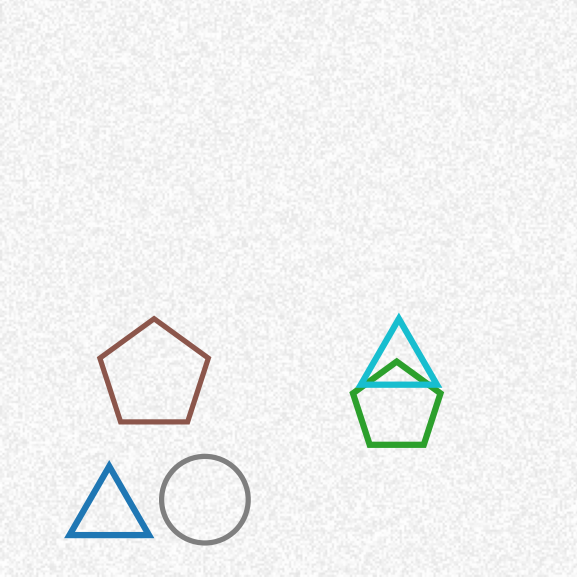[{"shape": "triangle", "thickness": 3, "radius": 0.4, "center": [0.189, 0.112]}, {"shape": "pentagon", "thickness": 3, "radius": 0.4, "center": [0.687, 0.293]}, {"shape": "pentagon", "thickness": 2.5, "radius": 0.49, "center": [0.267, 0.348]}, {"shape": "circle", "thickness": 2.5, "radius": 0.37, "center": [0.355, 0.134]}, {"shape": "triangle", "thickness": 3, "radius": 0.38, "center": [0.691, 0.371]}]